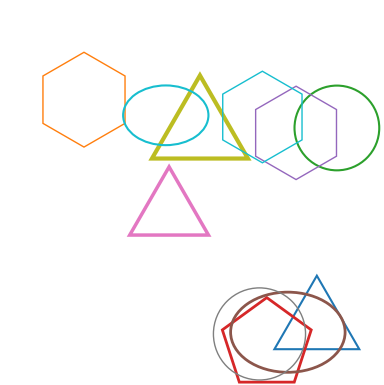[{"shape": "triangle", "thickness": 1.5, "radius": 0.64, "center": [0.823, 0.157]}, {"shape": "hexagon", "thickness": 1, "radius": 0.62, "center": [0.218, 0.741]}, {"shape": "circle", "thickness": 1.5, "radius": 0.55, "center": [0.875, 0.668]}, {"shape": "pentagon", "thickness": 2, "radius": 0.61, "center": [0.693, 0.106]}, {"shape": "hexagon", "thickness": 1, "radius": 0.61, "center": [0.769, 0.655]}, {"shape": "oval", "thickness": 2, "radius": 0.74, "center": [0.748, 0.137]}, {"shape": "triangle", "thickness": 2.5, "radius": 0.59, "center": [0.439, 0.449]}, {"shape": "circle", "thickness": 1, "radius": 0.6, "center": [0.674, 0.133]}, {"shape": "triangle", "thickness": 3, "radius": 0.72, "center": [0.519, 0.66]}, {"shape": "oval", "thickness": 1.5, "radius": 0.55, "center": [0.431, 0.701]}, {"shape": "hexagon", "thickness": 1, "radius": 0.59, "center": [0.682, 0.696]}]